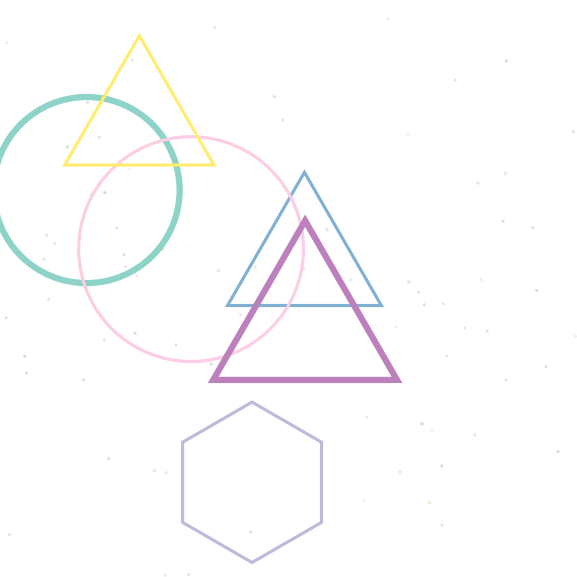[{"shape": "circle", "thickness": 3, "radius": 0.81, "center": [0.15, 0.67]}, {"shape": "hexagon", "thickness": 1.5, "radius": 0.69, "center": [0.436, 0.164]}, {"shape": "triangle", "thickness": 1.5, "radius": 0.77, "center": [0.527, 0.547]}, {"shape": "circle", "thickness": 1.5, "radius": 0.97, "center": [0.331, 0.568]}, {"shape": "triangle", "thickness": 3, "radius": 0.92, "center": [0.528, 0.433]}, {"shape": "triangle", "thickness": 1.5, "radius": 0.75, "center": [0.241, 0.788]}]